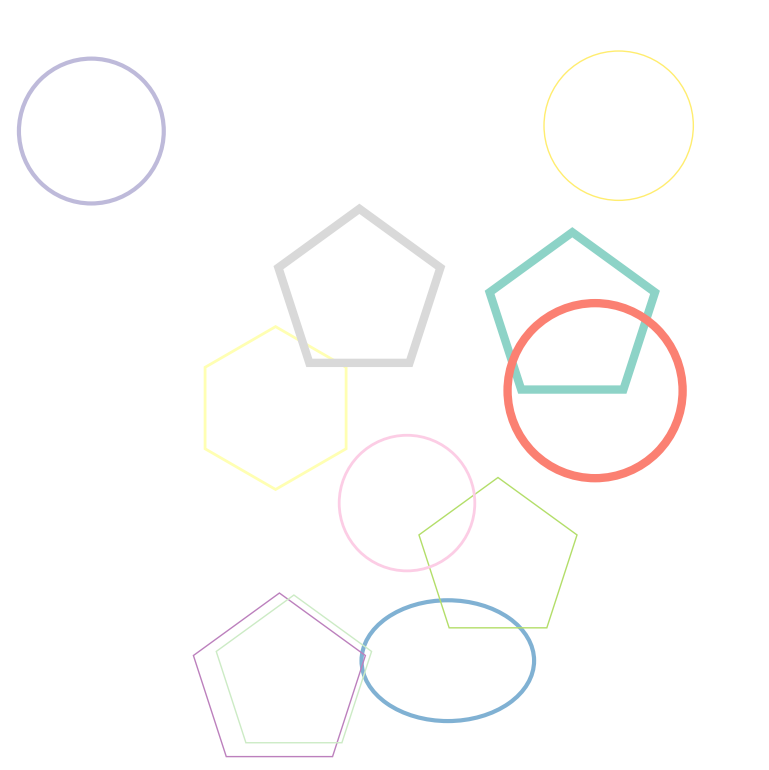[{"shape": "pentagon", "thickness": 3, "radius": 0.56, "center": [0.743, 0.585]}, {"shape": "hexagon", "thickness": 1, "radius": 0.53, "center": [0.358, 0.47]}, {"shape": "circle", "thickness": 1.5, "radius": 0.47, "center": [0.119, 0.83]}, {"shape": "circle", "thickness": 3, "radius": 0.57, "center": [0.773, 0.493]}, {"shape": "oval", "thickness": 1.5, "radius": 0.56, "center": [0.582, 0.142]}, {"shape": "pentagon", "thickness": 0.5, "radius": 0.54, "center": [0.647, 0.272]}, {"shape": "circle", "thickness": 1, "radius": 0.44, "center": [0.529, 0.347]}, {"shape": "pentagon", "thickness": 3, "radius": 0.55, "center": [0.467, 0.618]}, {"shape": "pentagon", "thickness": 0.5, "radius": 0.59, "center": [0.363, 0.112]}, {"shape": "pentagon", "thickness": 0.5, "radius": 0.53, "center": [0.382, 0.121]}, {"shape": "circle", "thickness": 0.5, "radius": 0.48, "center": [0.803, 0.837]}]